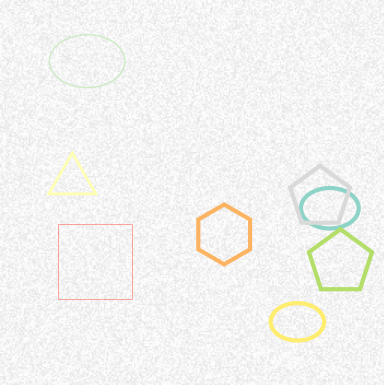[{"shape": "oval", "thickness": 3, "radius": 0.38, "center": [0.857, 0.459]}, {"shape": "triangle", "thickness": 2, "radius": 0.35, "center": [0.188, 0.532]}, {"shape": "square", "thickness": 0.5, "radius": 0.48, "center": [0.246, 0.321]}, {"shape": "hexagon", "thickness": 3, "radius": 0.39, "center": [0.582, 0.391]}, {"shape": "pentagon", "thickness": 3, "radius": 0.43, "center": [0.884, 0.318]}, {"shape": "pentagon", "thickness": 3, "radius": 0.41, "center": [0.831, 0.488]}, {"shape": "oval", "thickness": 1, "radius": 0.49, "center": [0.227, 0.841]}, {"shape": "oval", "thickness": 3, "radius": 0.35, "center": [0.772, 0.164]}]